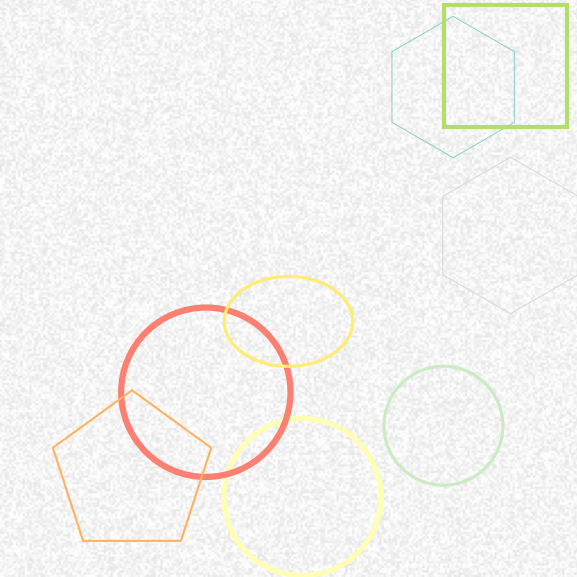[{"shape": "hexagon", "thickness": 0.5, "radius": 0.61, "center": [0.785, 0.848]}, {"shape": "circle", "thickness": 2.5, "radius": 0.68, "center": [0.524, 0.138]}, {"shape": "circle", "thickness": 3, "radius": 0.73, "center": [0.356, 0.32]}, {"shape": "pentagon", "thickness": 1, "radius": 0.72, "center": [0.229, 0.179]}, {"shape": "square", "thickness": 2, "radius": 0.53, "center": [0.876, 0.885]}, {"shape": "hexagon", "thickness": 0.5, "radius": 0.68, "center": [0.884, 0.591]}, {"shape": "circle", "thickness": 1.5, "radius": 0.51, "center": [0.768, 0.262]}, {"shape": "oval", "thickness": 1.5, "radius": 0.56, "center": [0.5, 0.443]}]